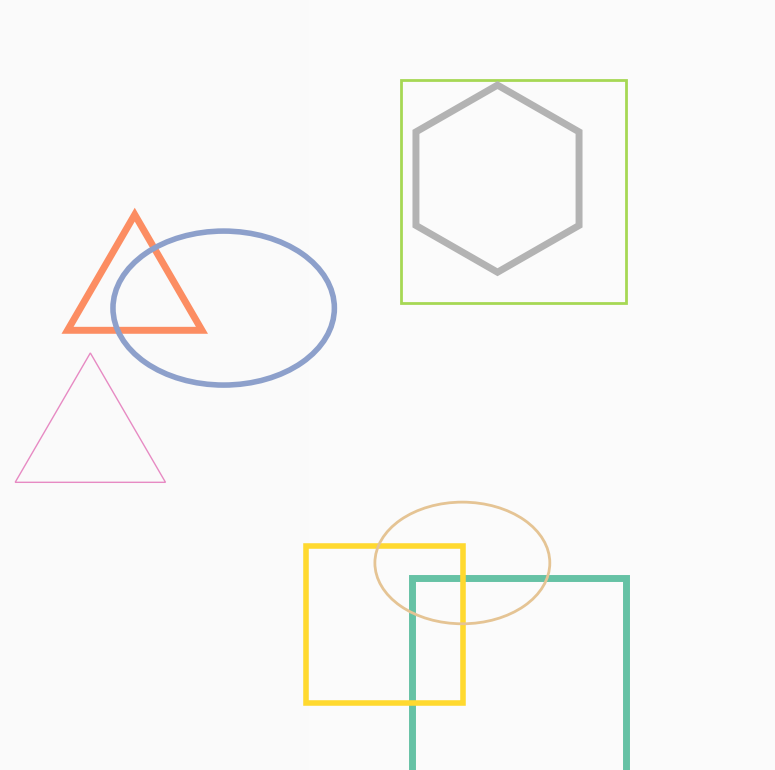[{"shape": "square", "thickness": 2.5, "radius": 0.69, "center": [0.67, 0.111]}, {"shape": "triangle", "thickness": 2.5, "radius": 0.5, "center": [0.174, 0.621]}, {"shape": "oval", "thickness": 2, "radius": 0.71, "center": [0.289, 0.6]}, {"shape": "triangle", "thickness": 0.5, "radius": 0.56, "center": [0.117, 0.43]}, {"shape": "square", "thickness": 1, "radius": 0.72, "center": [0.663, 0.751]}, {"shape": "square", "thickness": 2, "radius": 0.51, "center": [0.497, 0.189]}, {"shape": "oval", "thickness": 1, "radius": 0.56, "center": [0.597, 0.269]}, {"shape": "hexagon", "thickness": 2.5, "radius": 0.61, "center": [0.642, 0.768]}]